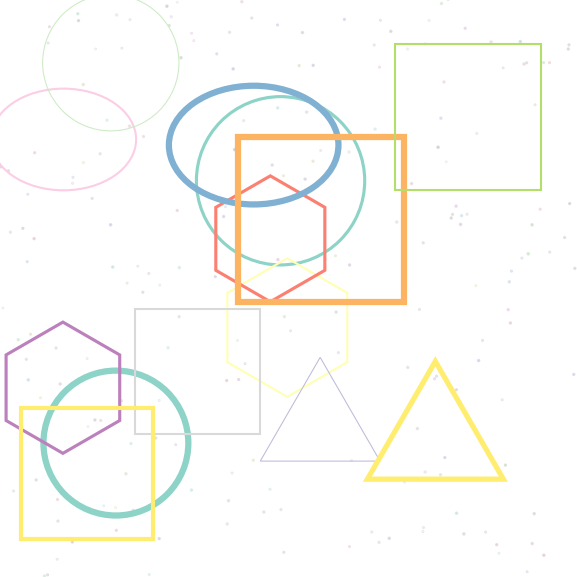[{"shape": "circle", "thickness": 3, "radius": 0.63, "center": [0.201, 0.232]}, {"shape": "circle", "thickness": 1.5, "radius": 0.73, "center": [0.486, 0.686]}, {"shape": "hexagon", "thickness": 1, "radius": 0.6, "center": [0.497, 0.432]}, {"shape": "triangle", "thickness": 0.5, "radius": 0.6, "center": [0.554, 0.261]}, {"shape": "hexagon", "thickness": 1.5, "radius": 0.55, "center": [0.468, 0.586]}, {"shape": "oval", "thickness": 3, "radius": 0.73, "center": [0.439, 0.748]}, {"shape": "square", "thickness": 3, "radius": 0.72, "center": [0.556, 0.619]}, {"shape": "square", "thickness": 1, "radius": 0.63, "center": [0.81, 0.796]}, {"shape": "oval", "thickness": 1, "radius": 0.63, "center": [0.11, 0.758]}, {"shape": "square", "thickness": 1, "radius": 0.54, "center": [0.342, 0.355]}, {"shape": "hexagon", "thickness": 1.5, "radius": 0.57, "center": [0.109, 0.328]}, {"shape": "circle", "thickness": 0.5, "radius": 0.59, "center": [0.192, 0.891]}, {"shape": "square", "thickness": 2, "radius": 0.57, "center": [0.151, 0.179]}, {"shape": "triangle", "thickness": 2.5, "radius": 0.68, "center": [0.754, 0.237]}]